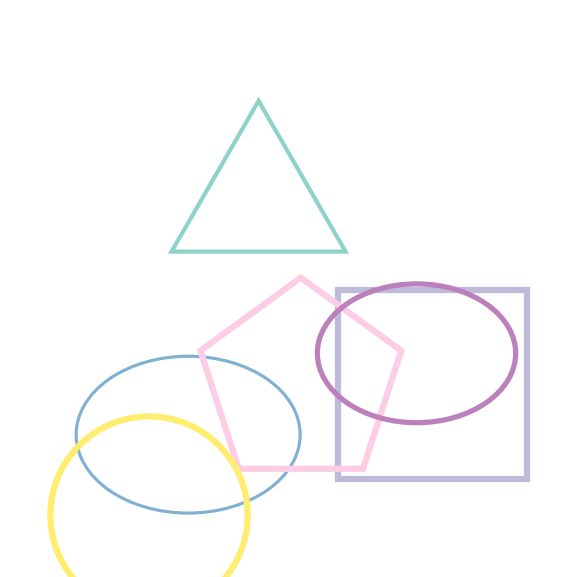[{"shape": "triangle", "thickness": 2, "radius": 0.87, "center": [0.448, 0.65]}, {"shape": "square", "thickness": 3, "radius": 0.82, "center": [0.748, 0.334]}, {"shape": "oval", "thickness": 1.5, "radius": 0.97, "center": [0.326, 0.246]}, {"shape": "pentagon", "thickness": 3, "radius": 0.91, "center": [0.521, 0.335]}, {"shape": "oval", "thickness": 2.5, "radius": 0.86, "center": [0.721, 0.387]}, {"shape": "circle", "thickness": 3, "radius": 0.85, "center": [0.258, 0.107]}]